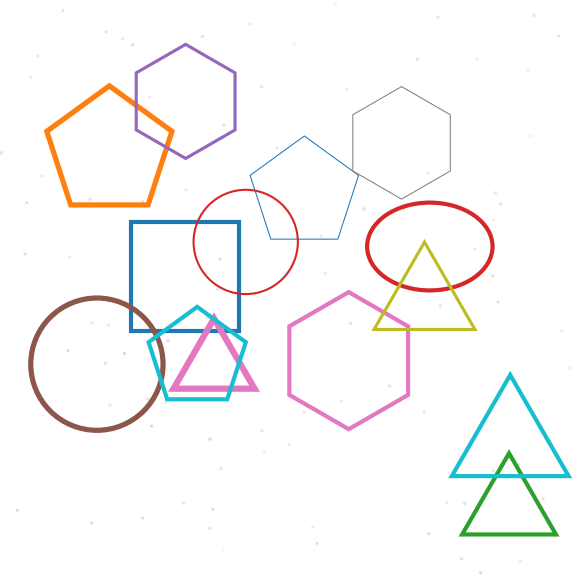[{"shape": "square", "thickness": 2, "radius": 0.47, "center": [0.321, 0.52]}, {"shape": "pentagon", "thickness": 0.5, "radius": 0.49, "center": [0.527, 0.665]}, {"shape": "pentagon", "thickness": 2.5, "radius": 0.57, "center": [0.189, 0.736]}, {"shape": "triangle", "thickness": 2, "radius": 0.47, "center": [0.881, 0.121]}, {"shape": "circle", "thickness": 1, "radius": 0.45, "center": [0.425, 0.58]}, {"shape": "oval", "thickness": 2, "radius": 0.54, "center": [0.744, 0.572]}, {"shape": "hexagon", "thickness": 1.5, "radius": 0.49, "center": [0.321, 0.824]}, {"shape": "circle", "thickness": 2.5, "radius": 0.57, "center": [0.168, 0.369]}, {"shape": "triangle", "thickness": 3, "radius": 0.41, "center": [0.371, 0.367]}, {"shape": "hexagon", "thickness": 2, "radius": 0.59, "center": [0.604, 0.375]}, {"shape": "hexagon", "thickness": 0.5, "radius": 0.49, "center": [0.695, 0.752]}, {"shape": "triangle", "thickness": 1.5, "radius": 0.5, "center": [0.735, 0.479]}, {"shape": "triangle", "thickness": 2, "radius": 0.58, "center": [0.883, 0.233]}, {"shape": "pentagon", "thickness": 2, "radius": 0.44, "center": [0.342, 0.379]}]